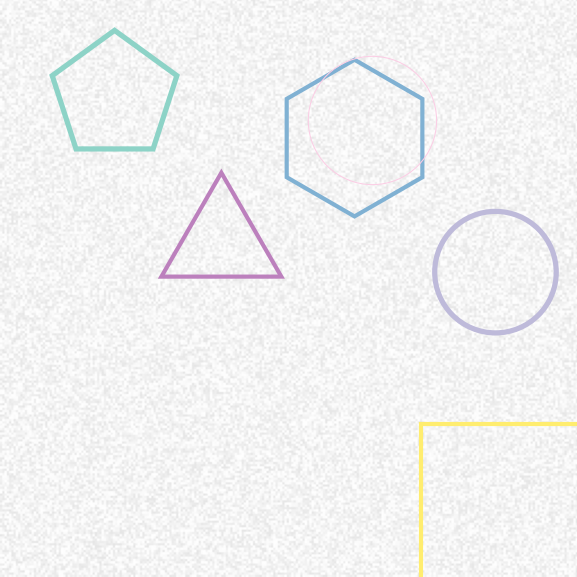[{"shape": "pentagon", "thickness": 2.5, "radius": 0.57, "center": [0.198, 0.833]}, {"shape": "circle", "thickness": 2.5, "radius": 0.53, "center": [0.858, 0.528]}, {"shape": "hexagon", "thickness": 2, "radius": 0.68, "center": [0.614, 0.76]}, {"shape": "circle", "thickness": 0.5, "radius": 0.56, "center": [0.645, 0.791]}, {"shape": "triangle", "thickness": 2, "radius": 0.6, "center": [0.383, 0.58]}, {"shape": "square", "thickness": 2, "radius": 0.74, "center": [0.878, 0.118]}]